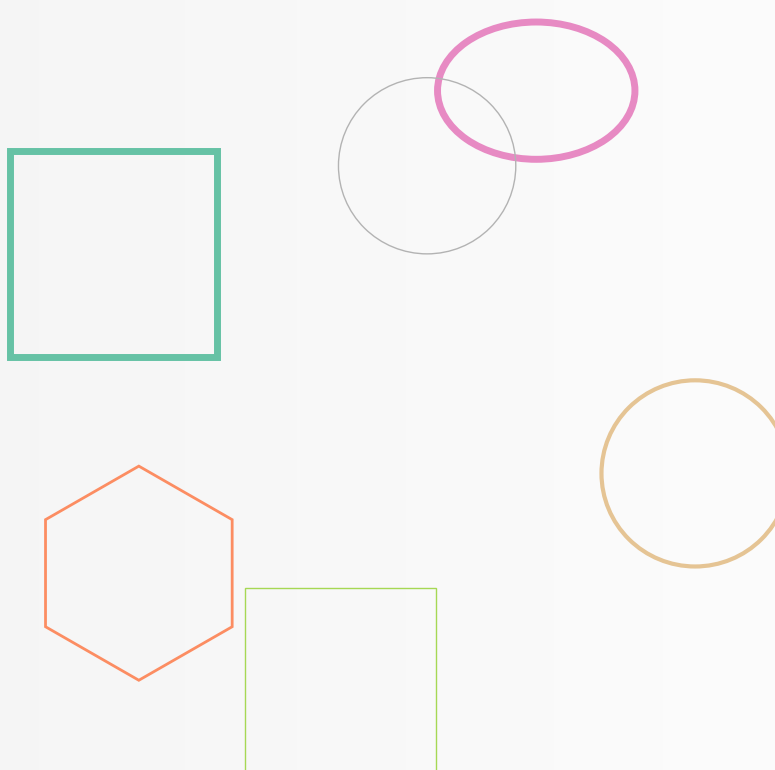[{"shape": "square", "thickness": 2.5, "radius": 0.67, "center": [0.146, 0.67]}, {"shape": "hexagon", "thickness": 1, "radius": 0.7, "center": [0.179, 0.256]}, {"shape": "oval", "thickness": 2.5, "radius": 0.64, "center": [0.692, 0.882]}, {"shape": "square", "thickness": 0.5, "radius": 0.62, "center": [0.439, 0.113]}, {"shape": "circle", "thickness": 1.5, "radius": 0.6, "center": [0.897, 0.385]}, {"shape": "circle", "thickness": 0.5, "radius": 0.57, "center": [0.551, 0.785]}]